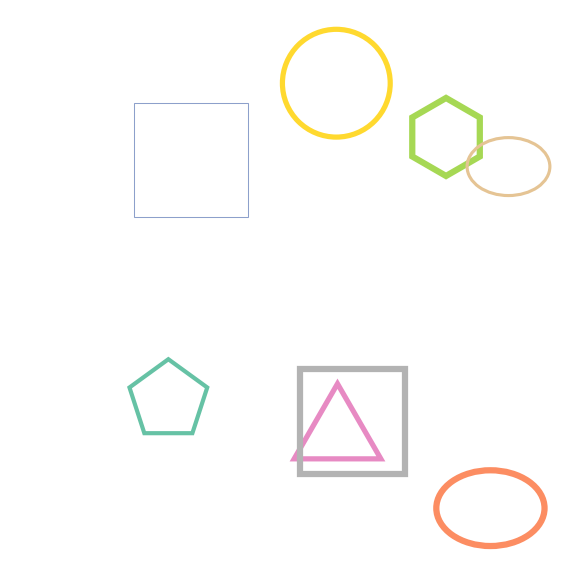[{"shape": "pentagon", "thickness": 2, "radius": 0.35, "center": [0.292, 0.306]}, {"shape": "oval", "thickness": 3, "radius": 0.47, "center": [0.849, 0.119]}, {"shape": "square", "thickness": 0.5, "radius": 0.49, "center": [0.331, 0.722]}, {"shape": "triangle", "thickness": 2.5, "radius": 0.43, "center": [0.584, 0.248]}, {"shape": "hexagon", "thickness": 3, "radius": 0.34, "center": [0.772, 0.762]}, {"shape": "circle", "thickness": 2.5, "radius": 0.47, "center": [0.582, 0.855]}, {"shape": "oval", "thickness": 1.5, "radius": 0.36, "center": [0.88, 0.711]}, {"shape": "square", "thickness": 3, "radius": 0.45, "center": [0.61, 0.269]}]